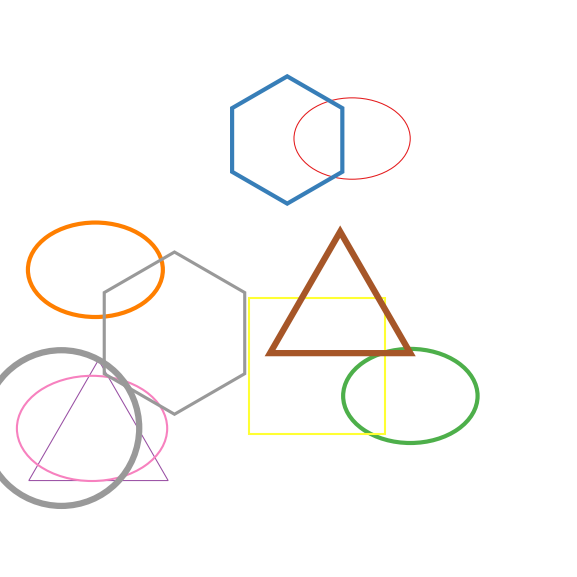[{"shape": "oval", "thickness": 0.5, "radius": 0.5, "center": [0.61, 0.759]}, {"shape": "hexagon", "thickness": 2, "radius": 0.55, "center": [0.497, 0.757]}, {"shape": "oval", "thickness": 2, "radius": 0.58, "center": [0.711, 0.314]}, {"shape": "triangle", "thickness": 0.5, "radius": 0.7, "center": [0.171, 0.237]}, {"shape": "oval", "thickness": 2, "radius": 0.58, "center": [0.165, 0.532]}, {"shape": "square", "thickness": 1, "radius": 0.59, "center": [0.549, 0.365]}, {"shape": "triangle", "thickness": 3, "radius": 0.7, "center": [0.589, 0.458]}, {"shape": "oval", "thickness": 1, "radius": 0.65, "center": [0.159, 0.257]}, {"shape": "circle", "thickness": 3, "radius": 0.67, "center": [0.106, 0.258]}, {"shape": "hexagon", "thickness": 1.5, "radius": 0.7, "center": [0.302, 0.422]}]